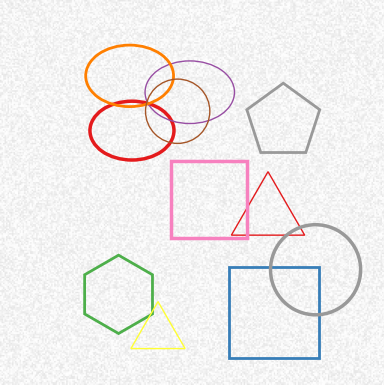[{"shape": "triangle", "thickness": 1, "radius": 0.55, "center": [0.696, 0.444]}, {"shape": "oval", "thickness": 2.5, "radius": 0.55, "center": [0.343, 0.661]}, {"shape": "square", "thickness": 2, "radius": 0.59, "center": [0.711, 0.189]}, {"shape": "hexagon", "thickness": 2, "radius": 0.51, "center": [0.308, 0.235]}, {"shape": "oval", "thickness": 1, "radius": 0.58, "center": [0.493, 0.76]}, {"shape": "oval", "thickness": 2, "radius": 0.57, "center": [0.337, 0.803]}, {"shape": "triangle", "thickness": 1, "radius": 0.41, "center": [0.41, 0.135]}, {"shape": "circle", "thickness": 1, "radius": 0.42, "center": [0.461, 0.711]}, {"shape": "square", "thickness": 2.5, "radius": 0.5, "center": [0.543, 0.481]}, {"shape": "pentagon", "thickness": 2, "radius": 0.5, "center": [0.736, 0.684]}, {"shape": "circle", "thickness": 2.5, "radius": 0.59, "center": [0.82, 0.299]}]